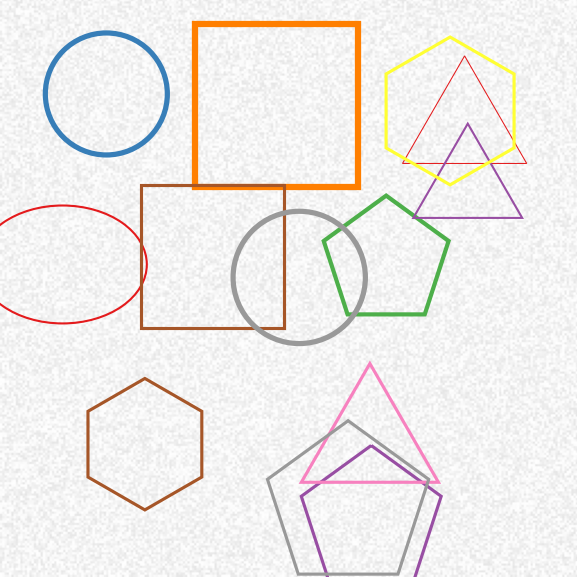[{"shape": "triangle", "thickness": 0.5, "radius": 0.62, "center": [0.805, 0.778]}, {"shape": "oval", "thickness": 1, "radius": 0.73, "center": [0.108, 0.541]}, {"shape": "circle", "thickness": 2.5, "radius": 0.53, "center": [0.184, 0.836]}, {"shape": "pentagon", "thickness": 2, "radius": 0.57, "center": [0.669, 0.547]}, {"shape": "triangle", "thickness": 1, "radius": 0.54, "center": [0.81, 0.676]}, {"shape": "pentagon", "thickness": 1.5, "radius": 0.64, "center": [0.643, 0.1]}, {"shape": "square", "thickness": 3, "radius": 0.71, "center": [0.478, 0.816]}, {"shape": "hexagon", "thickness": 1.5, "radius": 0.64, "center": [0.779, 0.807]}, {"shape": "square", "thickness": 1.5, "radius": 0.62, "center": [0.368, 0.555]}, {"shape": "hexagon", "thickness": 1.5, "radius": 0.57, "center": [0.251, 0.23]}, {"shape": "triangle", "thickness": 1.5, "radius": 0.69, "center": [0.641, 0.233]}, {"shape": "circle", "thickness": 2.5, "radius": 0.57, "center": [0.518, 0.519]}, {"shape": "pentagon", "thickness": 1.5, "radius": 0.73, "center": [0.603, 0.124]}]